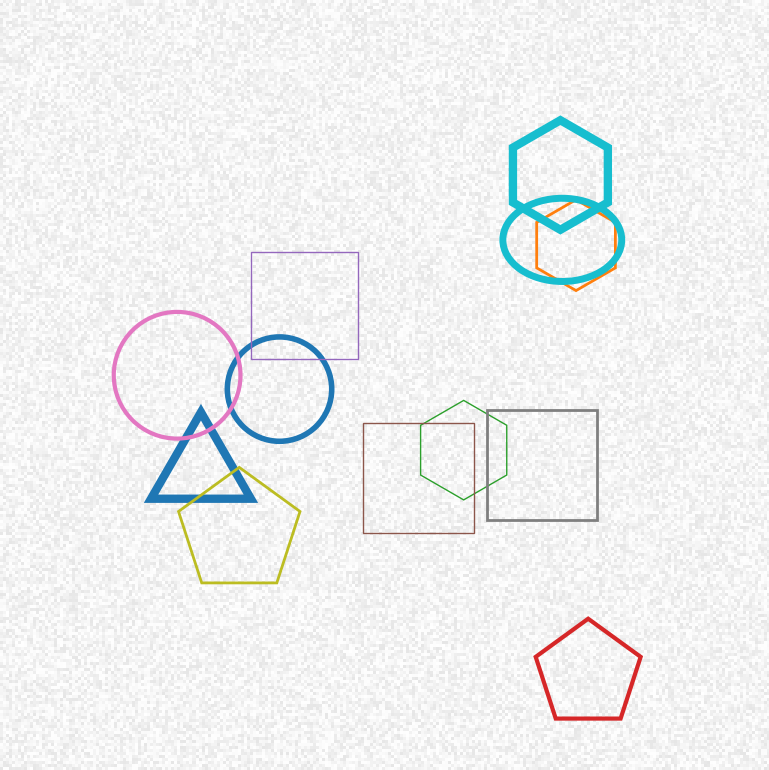[{"shape": "circle", "thickness": 2, "radius": 0.34, "center": [0.363, 0.495]}, {"shape": "triangle", "thickness": 3, "radius": 0.37, "center": [0.261, 0.39]}, {"shape": "hexagon", "thickness": 1, "radius": 0.3, "center": [0.748, 0.682]}, {"shape": "hexagon", "thickness": 0.5, "radius": 0.32, "center": [0.602, 0.415]}, {"shape": "pentagon", "thickness": 1.5, "radius": 0.36, "center": [0.764, 0.125]}, {"shape": "square", "thickness": 0.5, "radius": 0.35, "center": [0.396, 0.603]}, {"shape": "square", "thickness": 0.5, "radius": 0.36, "center": [0.543, 0.379]}, {"shape": "circle", "thickness": 1.5, "radius": 0.41, "center": [0.23, 0.513]}, {"shape": "square", "thickness": 1, "radius": 0.36, "center": [0.704, 0.397]}, {"shape": "pentagon", "thickness": 1, "radius": 0.41, "center": [0.311, 0.31]}, {"shape": "oval", "thickness": 2.5, "radius": 0.39, "center": [0.73, 0.688]}, {"shape": "hexagon", "thickness": 3, "radius": 0.36, "center": [0.728, 0.773]}]